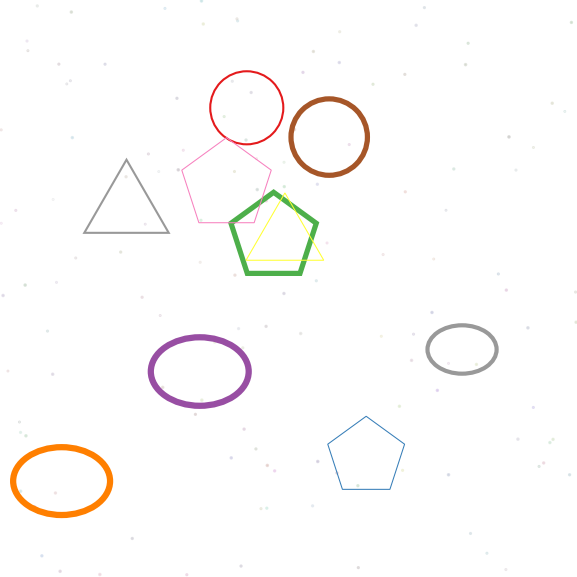[{"shape": "circle", "thickness": 1, "radius": 0.32, "center": [0.427, 0.812]}, {"shape": "pentagon", "thickness": 0.5, "radius": 0.35, "center": [0.634, 0.208]}, {"shape": "pentagon", "thickness": 2.5, "radius": 0.39, "center": [0.474, 0.589]}, {"shape": "oval", "thickness": 3, "radius": 0.42, "center": [0.346, 0.356]}, {"shape": "oval", "thickness": 3, "radius": 0.42, "center": [0.107, 0.166]}, {"shape": "triangle", "thickness": 0.5, "radius": 0.39, "center": [0.493, 0.587]}, {"shape": "circle", "thickness": 2.5, "radius": 0.33, "center": [0.57, 0.762]}, {"shape": "pentagon", "thickness": 0.5, "radius": 0.41, "center": [0.392, 0.679]}, {"shape": "triangle", "thickness": 1, "radius": 0.42, "center": [0.219, 0.638]}, {"shape": "oval", "thickness": 2, "radius": 0.3, "center": [0.8, 0.394]}]